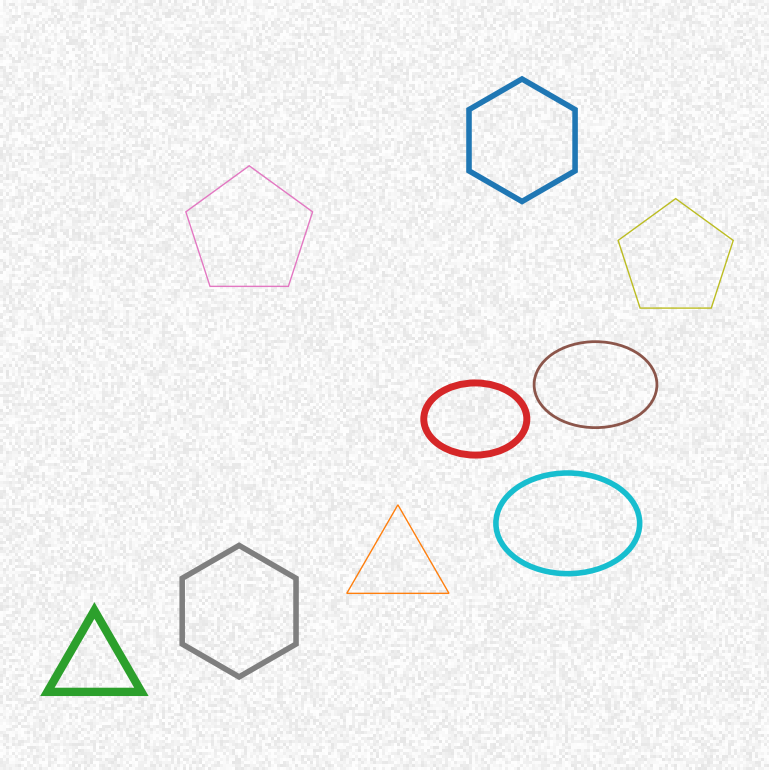[{"shape": "hexagon", "thickness": 2, "radius": 0.4, "center": [0.678, 0.818]}, {"shape": "triangle", "thickness": 0.5, "radius": 0.38, "center": [0.517, 0.268]}, {"shape": "triangle", "thickness": 3, "radius": 0.35, "center": [0.123, 0.137]}, {"shape": "oval", "thickness": 2.5, "radius": 0.33, "center": [0.617, 0.456]}, {"shape": "oval", "thickness": 1, "radius": 0.4, "center": [0.773, 0.5]}, {"shape": "pentagon", "thickness": 0.5, "radius": 0.43, "center": [0.324, 0.698]}, {"shape": "hexagon", "thickness": 2, "radius": 0.43, "center": [0.311, 0.206]}, {"shape": "pentagon", "thickness": 0.5, "radius": 0.39, "center": [0.878, 0.663]}, {"shape": "oval", "thickness": 2, "radius": 0.47, "center": [0.737, 0.32]}]